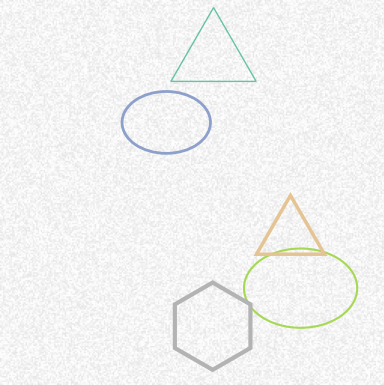[{"shape": "triangle", "thickness": 1, "radius": 0.64, "center": [0.555, 0.852]}, {"shape": "oval", "thickness": 2, "radius": 0.57, "center": [0.432, 0.682]}, {"shape": "oval", "thickness": 1.5, "radius": 0.74, "center": [0.781, 0.252]}, {"shape": "triangle", "thickness": 2.5, "radius": 0.51, "center": [0.754, 0.391]}, {"shape": "hexagon", "thickness": 3, "radius": 0.57, "center": [0.552, 0.153]}]